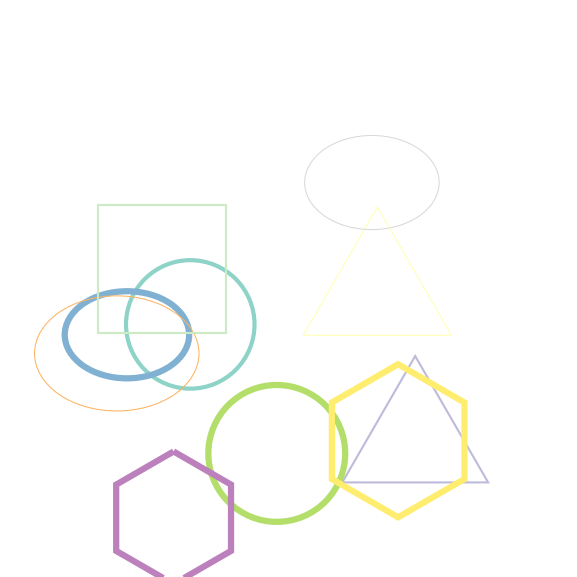[{"shape": "circle", "thickness": 2, "radius": 0.56, "center": [0.329, 0.437]}, {"shape": "triangle", "thickness": 0.5, "radius": 0.74, "center": [0.653, 0.493]}, {"shape": "triangle", "thickness": 1, "radius": 0.73, "center": [0.719, 0.237]}, {"shape": "oval", "thickness": 3, "radius": 0.54, "center": [0.22, 0.419]}, {"shape": "oval", "thickness": 0.5, "radius": 0.71, "center": [0.202, 0.387]}, {"shape": "circle", "thickness": 3, "radius": 0.59, "center": [0.479, 0.214]}, {"shape": "oval", "thickness": 0.5, "radius": 0.58, "center": [0.644, 0.683]}, {"shape": "hexagon", "thickness": 3, "radius": 0.57, "center": [0.301, 0.103]}, {"shape": "square", "thickness": 1, "radius": 0.55, "center": [0.28, 0.534]}, {"shape": "hexagon", "thickness": 3, "radius": 0.66, "center": [0.689, 0.236]}]